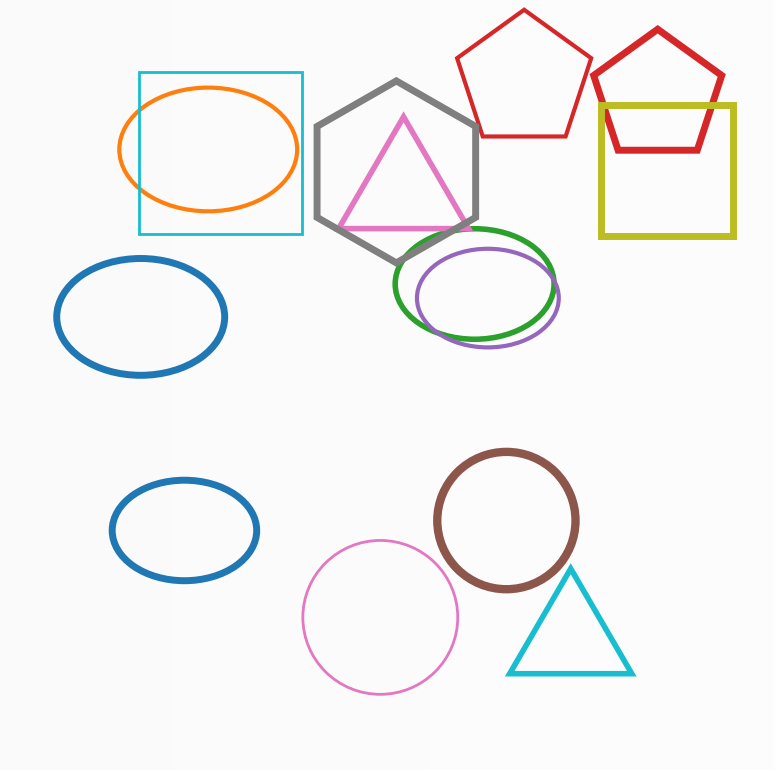[{"shape": "oval", "thickness": 2.5, "radius": 0.54, "center": [0.182, 0.588]}, {"shape": "oval", "thickness": 2.5, "radius": 0.47, "center": [0.238, 0.311]}, {"shape": "oval", "thickness": 1.5, "radius": 0.57, "center": [0.269, 0.806]}, {"shape": "oval", "thickness": 2, "radius": 0.51, "center": [0.612, 0.631]}, {"shape": "pentagon", "thickness": 1.5, "radius": 0.45, "center": [0.676, 0.896]}, {"shape": "pentagon", "thickness": 2.5, "radius": 0.43, "center": [0.849, 0.875]}, {"shape": "oval", "thickness": 1.5, "radius": 0.46, "center": [0.629, 0.613]}, {"shape": "circle", "thickness": 3, "radius": 0.45, "center": [0.653, 0.324]}, {"shape": "triangle", "thickness": 2, "radius": 0.48, "center": [0.521, 0.751]}, {"shape": "circle", "thickness": 1, "radius": 0.5, "center": [0.491, 0.198]}, {"shape": "hexagon", "thickness": 2.5, "radius": 0.59, "center": [0.511, 0.777]}, {"shape": "square", "thickness": 2.5, "radius": 0.43, "center": [0.861, 0.778]}, {"shape": "square", "thickness": 1, "radius": 0.52, "center": [0.285, 0.802]}, {"shape": "triangle", "thickness": 2, "radius": 0.45, "center": [0.736, 0.171]}]